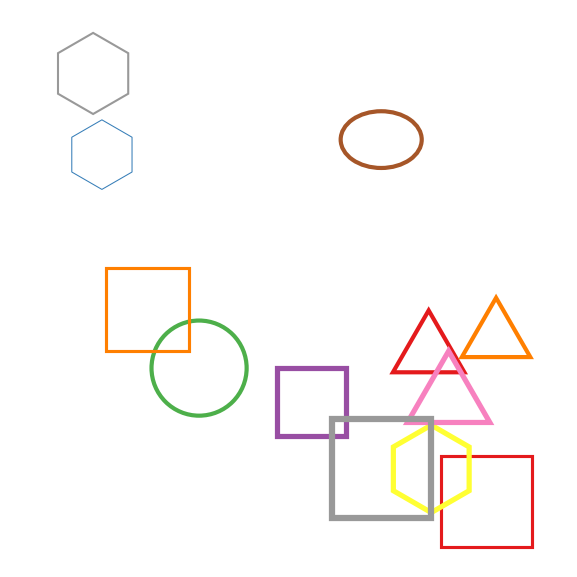[{"shape": "triangle", "thickness": 2, "radius": 0.36, "center": [0.742, 0.39]}, {"shape": "square", "thickness": 1.5, "radius": 0.39, "center": [0.842, 0.13]}, {"shape": "hexagon", "thickness": 0.5, "radius": 0.3, "center": [0.176, 0.731]}, {"shape": "circle", "thickness": 2, "radius": 0.41, "center": [0.345, 0.362]}, {"shape": "square", "thickness": 2.5, "radius": 0.3, "center": [0.54, 0.303]}, {"shape": "triangle", "thickness": 2, "radius": 0.34, "center": [0.859, 0.415]}, {"shape": "square", "thickness": 1.5, "radius": 0.36, "center": [0.255, 0.464]}, {"shape": "hexagon", "thickness": 2.5, "radius": 0.38, "center": [0.747, 0.187]}, {"shape": "oval", "thickness": 2, "radius": 0.35, "center": [0.66, 0.757]}, {"shape": "triangle", "thickness": 2.5, "radius": 0.41, "center": [0.777, 0.309]}, {"shape": "square", "thickness": 3, "radius": 0.43, "center": [0.661, 0.188]}, {"shape": "hexagon", "thickness": 1, "radius": 0.35, "center": [0.161, 0.872]}]